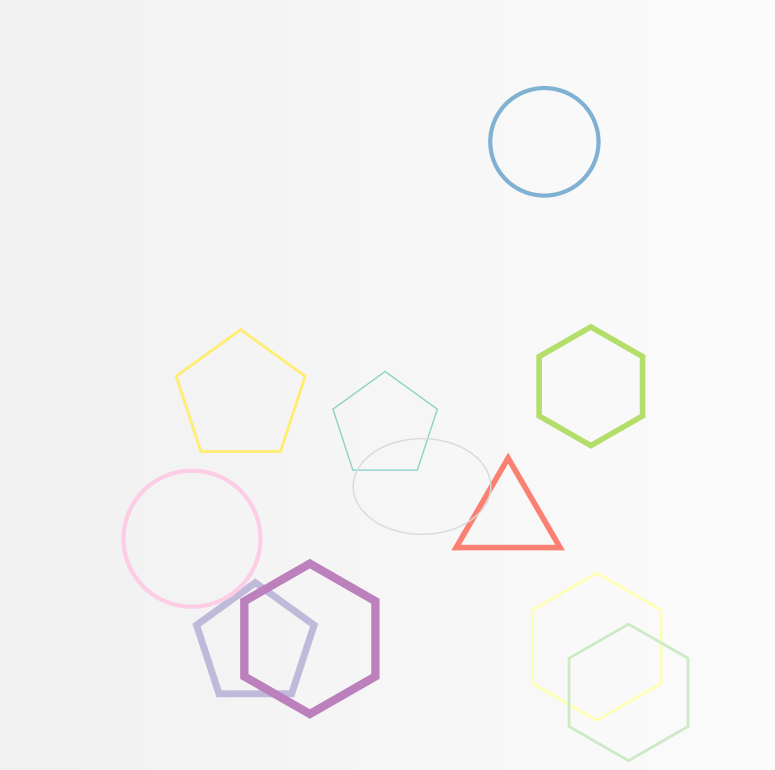[{"shape": "pentagon", "thickness": 0.5, "radius": 0.35, "center": [0.497, 0.447]}, {"shape": "hexagon", "thickness": 1, "radius": 0.48, "center": [0.77, 0.16]}, {"shape": "pentagon", "thickness": 2.5, "radius": 0.4, "center": [0.329, 0.164]}, {"shape": "triangle", "thickness": 2, "radius": 0.39, "center": [0.656, 0.328]}, {"shape": "circle", "thickness": 1.5, "radius": 0.35, "center": [0.702, 0.816]}, {"shape": "hexagon", "thickness": 2, "radius": 0.39, "center": [0.762, 0.498]}, {"shape": "circle", "thickness": 1.5, "radius": 0.44, "center": [0.248, 0.3]}, {"shape": "oval", "thickness": 0.5, "radius": 0.44, "center": [0.544, 0.368]}, {"shape": "hexagon", "thickness": 3, "radius": 0.49, "center": [0.4, 0.17]}, {"shape": "hexagon", "thickness": 1, "radius": 0.44, "center": [0.811, 0.101]}, {"shape": "pentagon", "thickness": 1, "radius": 0.44, "center": [0.311, 0.484]}]